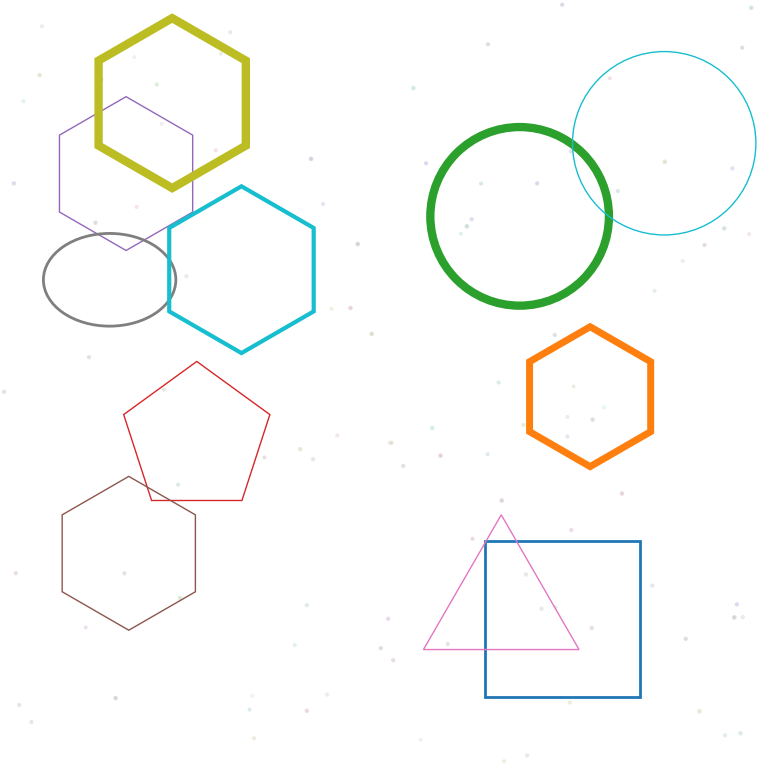[{"shape": "square", "thickness": 1, "radius": 0.5, "center": [0.73, 0.196]}, {"shape": "hexagon", "thickness": 2.5, "radius": 0.45, "center": [0.766, 0.485]}, {"shape": "circle", "thickness": 3, "radius": 0.58, "center": [0.675, 0.719]}, {"shape": "pentagon", "thickness": 0.5, "radius": 0.5, "center": [0.256, 0.431]}, {"shape": "hexagon", "thickness": 0.5, "radius": 0.5, "center": [0.164, 0.775]}, {"shape": "hexagon", "thickness": 0.5, "radius": 0.5, "center": [0.167, 0.281]}, {"shape": "triangle", "thickness": 0.5, "radius": 0.58, "center": [0.651, 0.215]}, {"shape": "oval", "thickness": 1, "radius": 0.43, "center": [0.142, 0.637]}, {"shape": "hexagon", "thickness": 3, "radius": 0.55, "center": [0.224, 0.866]}, {"shape": "hexagon", "thickness": 1.5, "radius": 0.54, "center": [0.314, 0.65]}, {"shape": "circle", "thickness": 0.5, "radius": 0.6, "center": [0.863, 0.814]}]